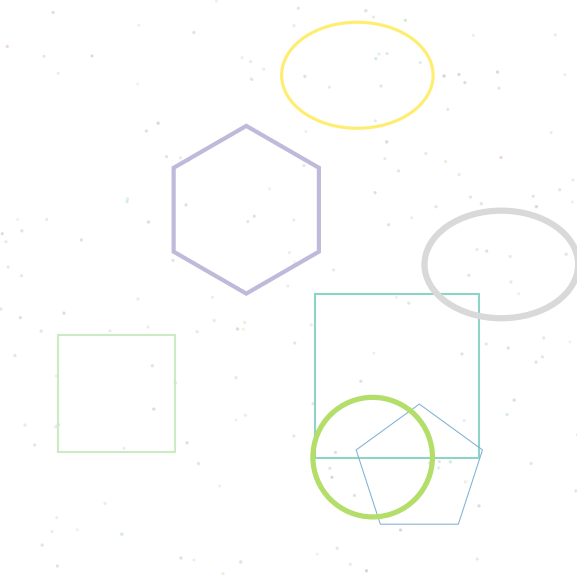[{"shape": "square", "thickness": 1, "radius": 0.71, "center": [0.688, 0.348]}, {"shape": "hexagon", "thickness": 2, "radius": 0.73, "center": [0.426, 0.636]}, {"shape": "pentagon", "thickness": 0.5, "radius": 0.57, "center": [0.726, 0.184]}, {"shape": "circle", "thickness": 2.5, "radius": 0.52, "center": [0.645, 0.208]}, {"shape": "oval", "thickness": 3, "radius": 0.67, "center": [0.868, 0.541]}, {"shape": "square", "thickness": 1, "radius": 0.5, "center": [0.202, 0.318]}, {"shape": "oval", "thickness": 1.5, "radius": 0.66, "center": [0.619, 0.869]}]